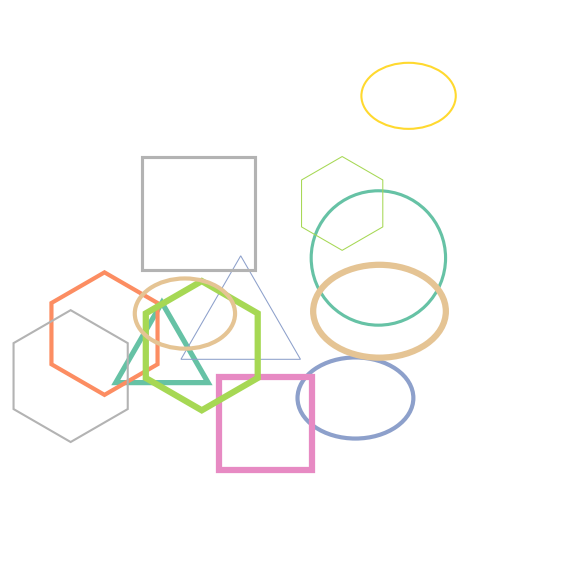[{"shape": "triangle", "thickness": 2.5, "radius": 0.46, "center": [0.28, 0.383]}, {"shape": "circle", "thickness": 1.5, "radius": 0.58, "center": [0.655, 0.552]}, {"shape": "hexagon", "thickness": 2, "radius": 0.53, "center": [0.181, 0.421]}, {"shape": "triangle", "thickness": 0.5, "radius": 0.6, "center": [0.417, 0.437]}, {"shape": "oval", "thickness": 2, "radius": 0.5, "center": [0.615, 0.31]}, {"shape": "square", "thickness": 3, "radius": 0.4, "center": [0.46, 0.266]}, {"shape": "hexagon", "thickness": 3, "radius": 0.56, "center": [0.349, 0.401]}, {"shape": "hexagon", "thickness": 0.5, "radius": 0.41, "center": [0.593, 0.647]}, {"shape": "oval", "thickness": 1, "radius": 0.41, "center": [0.707, 0.833]}, {"shape": "oval", "thickness": 3, "radius": 0.57, "center": [0.657, 0.46]}, {"shape": "oval", "thickness": 2, "radius": 0.43, "center": [0.32, 0.456]}, {"shape": "square", "thickness": 1.5, "radius": 0.49, "center": [0.343, 0.629]}, {"shape": "hexagon", "thickness": 1, "radius": 0.57, "center": [0.122, 0.348]}]